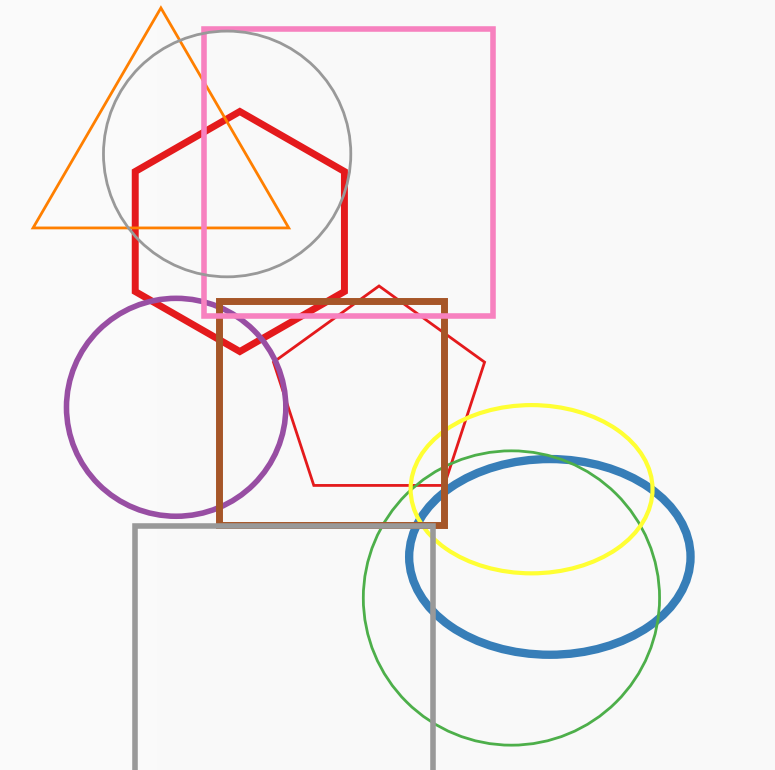[{"shape": "pentagon", "thickness": 1, "radius": 0.72, "center": [0.489, 0.485]}, {"shape": "hexagon", "thickness": 2.5, "radius": 0.78, "center": [0.309, 0.699]}, {"shape": "oval", "thickness": 3, "radius": 0.91, "center": [0.709, 0.277]}, {"shape": "circle", "thickness": 1, "radius": 0.96, "center": [0.66, 0.223]}, {"shape": "circle", "thickness": 2, "radius": 0.71, "center": [0.227, 0.471]}, {"shape": "triangle", "thickness": 1, "radius": 0.95, "center": [0.208, 0.799]}, {"shape": "oval", "thickness": 1.5, "radius": 0.78, "center": [0.686, 0.365]}, {"shape": "square", "thickness": 2.5, "radius": 0.73, "center": [0.428, 0.463]}, {"shape": "square", "thickness": 2, "radius": 0.93, "center": [0.45, 0.777]}, {"shape": "square", "thickness": 2, "radius": 0.96, "center": [0.366, 0.125]}, {"shape": "circle", "thickness": 1, "radius": 0.8, "center": [0.293, 0.8]}]